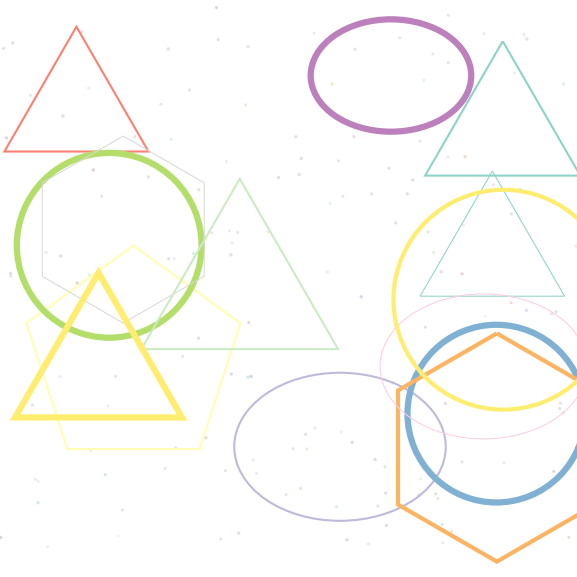[{"shape": "triangle", "thickness": 0.5, "radius": 0.72, "center": [0.853, 0.558]}, {"shape": "triangle", "thickness": 1, "radius": 0.78, "center": [0.871, 0.773]}, {"shape": "pentagon", "thickness": 1, "radius": 0.97, "center": [0.231, 0.379]}, {"shape": "oval", "thickness": 1, "radius": 0.92, "center": [0.589, 0.225]}, {"shape": "triangle", "thickness": 1, "radius": 0.72, "center": [0.132, 0.809]}, {"shape": "circle", "thickness": 3, "radius": 0.77, "center": [0.859, 0.283]}, {"shape": "hexagon", "thickness": 2, "radius": 0.99, "center": [0.86, 0.224]}, {"shape": "circle", "thickness": 3, "radius": 0.8, "center": [0.189, 0.574]}, {"shape": "oval", "thickness": 0.5, "radius": 0.9, "center": [0.837, 0.365]}, {"shape": "hexagon", "thickness": 0.5, "radius": 0.81, "center": [0.213, 0.602]}, {"shape": "oval", "thickness": 3, "radius": 0.69, "center": [0.677, 0.868]}, {"shape": "triangle", "thickness": 1, "radius": 0.98, "center": [0.415, 0.493]}, {"shape": "triangle", "thickness": 3, "radius": 0.83, "center": [0.171, 0.36]}, {"shape": "circle", "thickness": 2, "radius": 0.95, "center": [0.872, 0.48]}]